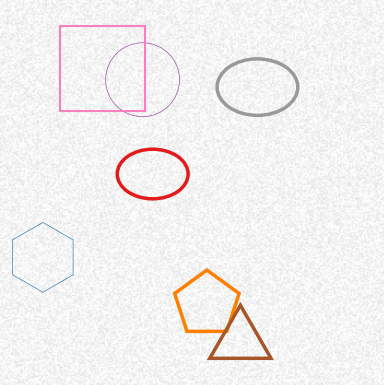[{"shape": "oval", "thickness": 2.5, "radius": 0.46, "center": [0.397, 0.548]}, {"shape": "hexagon", "thickness": 0.5, "radius": 0.45, "center": [0.111, 0.332]}, {"shape": "circle", "thickness": 0.5, "radius": 0.48, "center": [0.37, 0.793]}, {"shape": "pentagon", "thickness": 2.5, "radius": 0.44, "center": [0.537, 0.211]}, {"shape": "triangle", "thickness": 2.5, "radius": 0.46, "center": [0.624, 0.115]}, {"shape": "square", "thickness": 1.5, "radius": 0.55, "center": [0.267, 0.822]}, {"shape": "oval", "thickness": 2.5, "radius": 0.52, "center": [0.669, 0.774]}]